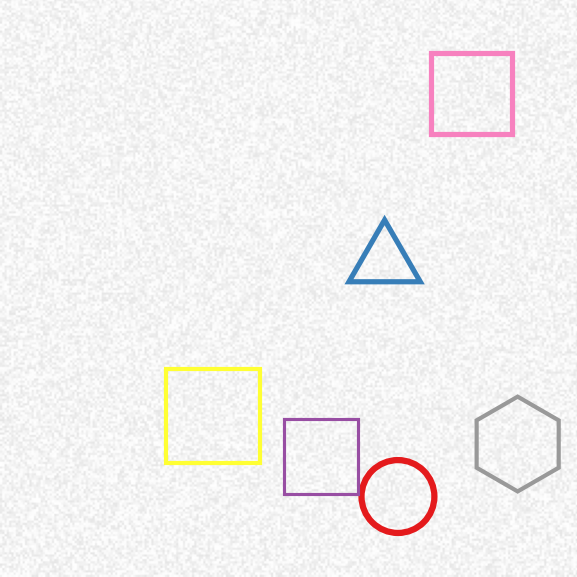[{"shape": "circle", "thickness": 3, "radius": 0.32, "center": [0.689, 0.139]}, {"shape": "triangle", "thickness": 2.5, "radius": 0.36, "center": [0.666, 0.547]}, {"shape": "square", "thickness": 1.5, "radius": 0.32, "center": [0.556, 0.209]}, {"shape": "square", "thickness": 2, "radius": 0.41, "center": [0.369, 0.279]}, {"shape": "square", "thickness": 2.5, "radius": 0.35, "center": [0.817, 0.837]}, {"shape": "hexagon", "thickness": 2, "radius": 0.41, "center": [0.896, 0.23]}]